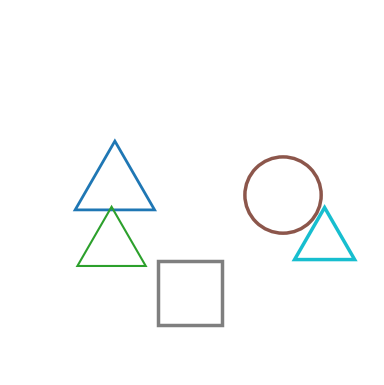[{"shape": "triangle", "thickness": 2, "radius": 0.6, "center": [0.298, 0.514]}, {"shape": "triangle", "thickness": 1.5, "radius": 0.51, "center": [0.29, 0.36]}, {"shape": "circle", "thickness": 2.5, "radius": 0.5, "center": [0.735, 0.493]}, {"shape": "square", "thickness": 2.5, "radius": 0.42, "center": [0.493, 0.238]}, {"shape": "triangle", "thickness": 2.5, "radius": 0.45, "center": [0.843, 0.371]}]